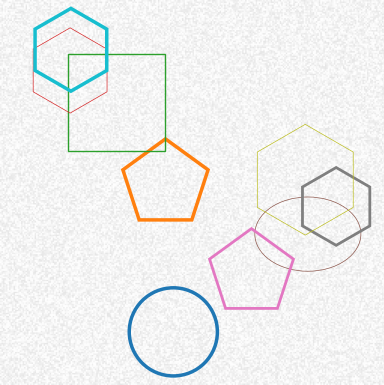[{"shape": "circle", "thickness": 2.5, "radius": 0.57, "center": [0.45, 0.138]}, {"shape": "pentagon", "thickness": 2.5, "radius": 0.58, "center": [0.43, 0.523]}, {"shape": "square", "thickness": 1, "radius": 0.63, "center": [0.303, 0.734]}, {"shape": "hexagon", "thickness": 0.5, "radius": 0.55, "center": [0.182, 0.817]}, {"shape": "oval", "thickness": 0.5, "radius": 0.69, "center": [0.8, 0.392]}, {"shape": "pentagon", "thickness": 2, "radius": 0.57, "center": [0.653, 0.292]}, {"shape": "hexagon", "thickness": 2, "radius": 0.51, "center": [0.873, 0.464]}, {"shape": "hexagon", "thickness": 0.5, "radius": 0.72, "center": [0.793, 0.533]}, {"shape": "hexagon", "thickness": 2.5, "radius": 0.54, "center": [0.184, 0.871]}]